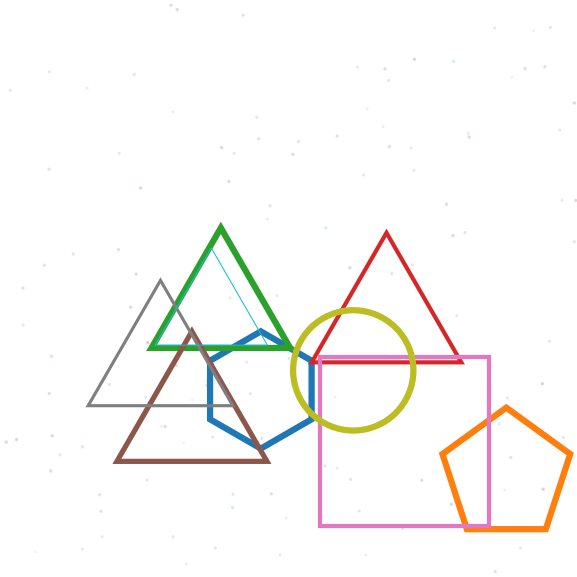[{"shape": "hexagon", "thickness": 3, "radius": 0.51, "center": [0.452, 0.324]}, {"shape": "pentagon", "thickness": 3, "radius": 0.58, "center": [0.877, 0.177]}, {"shape": "triangle", "thickness": 3, "radius": 0.69, "center": [0.382, 0.466]}, {"shape": "triangle", "thickness": 2, "radius": 0.75, "center": [0.669, 0.446]}, {"shape": "triangle", "thickness": 2.5, "radius": 0.75, "center": [0.332, 0.275]}, {"shape": "square", "thickness": 2, "radius": 0.73, "center": [0.701, 0.235]}, {"shape": "triangle", "thickness": 1.5, "radius": 0.72, "center": [0.278, 0.369]}, {"shape": "circle", "thickness": 3, "radius": 0.52, "center": [0.612, 0.358]}, {"shape": "triangle", "thickness": 0.5, "radius": 0.56, "center": [0.366, 0.458]}]